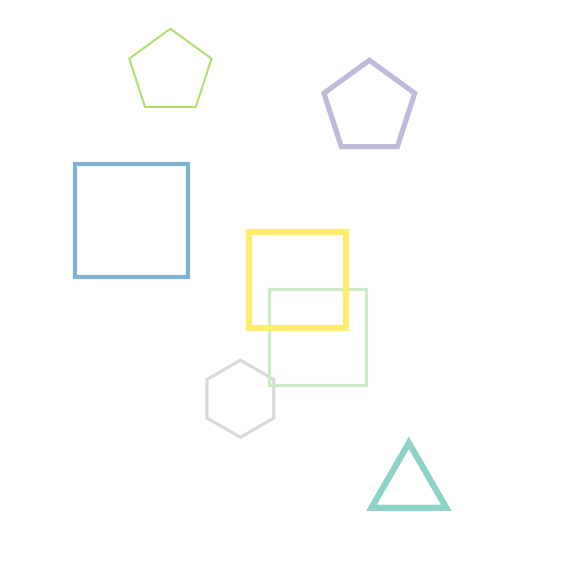[{"shape": "triangle", "thickness": 3, "radius": 0.37, "center": [0.708, 0.157]}, {"shape": "pentagon", "thickness": 2.5, "radius": 0.41, "center": [0.64, 0.812]}, {"shape": "square", "thickness": 2, "radius": 0.49, "center": [0.227, 0.617]}, {"shape": "pentagon", "thickness": 1, "radius": 0.37, "center": [0.295, 0.874]}, {"shape": "hexagon", "thickness": 1.5, "radius": 0.33, "center": [0.416, 0.309]}, {"shape": "square", "thickness": 1.5, "radius": 0.42, "center": [0.55, 0.416]}, {"shape": "square", "thickness": 3, "radius": 0.42, "center": [0.516, 0.515]}]